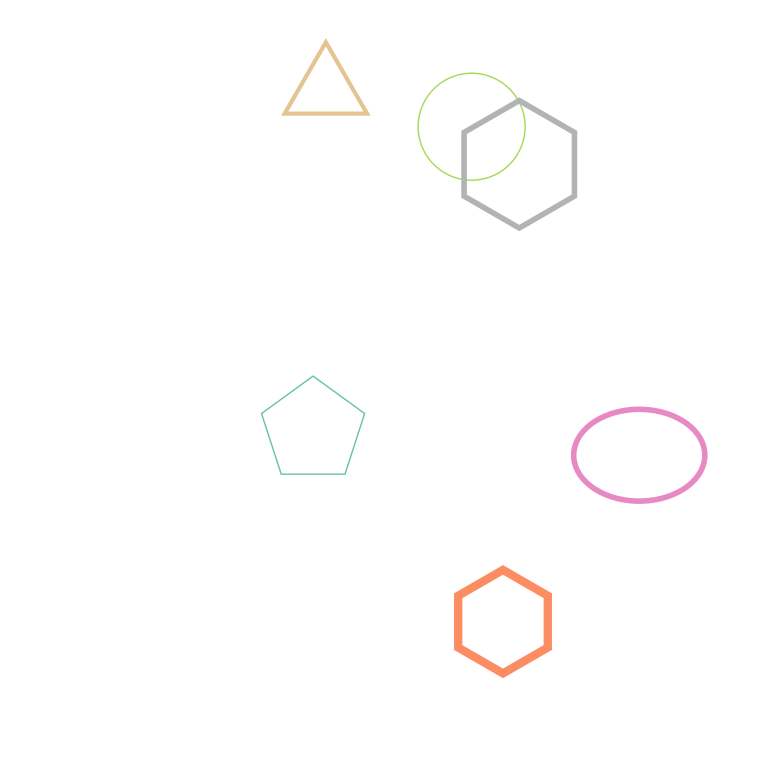[{"shape": "pentagon", "thickness": 0.5, "radius": 0.35, "center": [0.407, 0.441]}, {"shape": "hexagon", "thickness": 3, "radius": 0.34, "center": [0.653, 0.193]}, {"shape": "oval", "thickness": 2, "radius": 0.43, "center": [0.83, 0.409]}, {"shape": "circle", "thickness": 0.5, "radius": 0.35, "center": [0.613, 0.835]}, {"shape": "triangle", "thickness": 1.5, "radius": 0.31, "center": [0.423, 0.883]}, {"shape": "hexagon", "thickness": 2, "radius": 0.41, "center": [0.674, 0.787]}]